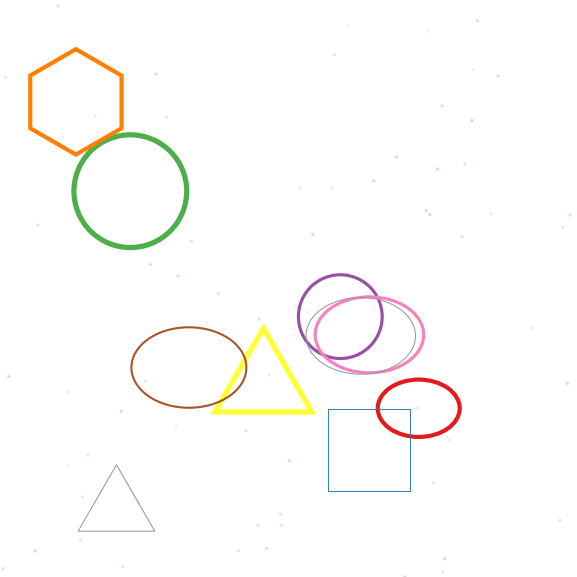[{"shape": "oval", "thickness": 2, "radius": 0.35, "center": [0.725, 0.292]}, {"shape": "square", "thickness": 0.5, "radius": 0.35, "center": [0.639, 0.22]}, {"shape": "circle", "thickness": 2.5, "radius": 0.49, "center": [0.226, 0.668]}, {"shape": "circle", "thickness": 1.5, "radius": 0.36, "center": [0.589, 0.451]}, {"shape": "hexagon", "thickness": 2, "radius": 0.46, "center": [0.131, 0.823]}, {"shape": "triangle", "thickness": 2.5, "radius": 0.48, "center": [0.456, 0.334]}, {"shape": "oval", "thickness": 1, "radius": 0.5, "center": [0.327, 0.363]}, {"shape": "oval", "thickness": 1.5, "radius": 0.47, "center": [0.64, 0.419]}, {"shape": "oval", "thickness": 0.5, "radius": 0.47, "center": [0.625, 0.418]}, {"shape": "triangle", "thickness": 0.5, "radius": 0.38, "center": [0.202, 0.118]}]